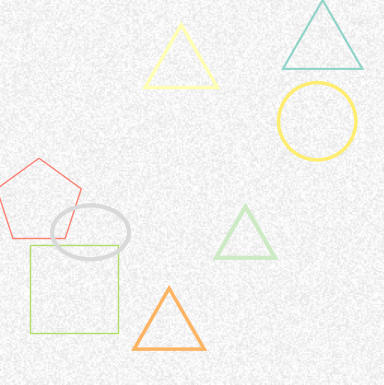[{"shape": "triangle", "thickness": 1.5, "radius": 0.6, "center": [0.838, 0.881]}, {"shape": "triangle", "thickness": 2.5, "radius": 0.54, "center": [0.471, 0.827]}, {"shape": "pentagon", "thickness": 1, "radius": 0.58, "center": [0.101, 0.474]}, {"shape": "triangle", "thickness": 2.5, "radius": 0.53, "center": [0.439, 0.146]}, {"shape": "square", "thickness": 1, "radius": 0.57, "center": [0.192, 0.248]}, {"shape": "oval", "thickness": 3, "radius": 0.5, "center": [0.235, 0.396]}, {"shape": "triangle", "thickness": 3, "radius": 0.44, "center": [0.638, 0.375]}, {"shape": "circle", "thickness": 2.5, "radius": 0.5, "center": [0.824, 0.685]}]